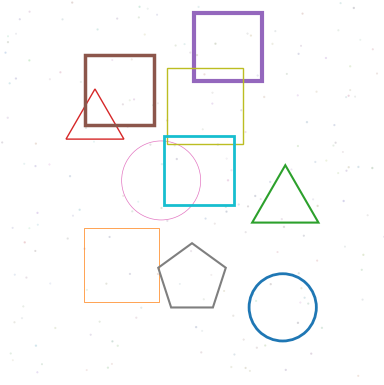[{"shape": "circle", "thickness": 2, "radius": 0.44, "center": [0.734, 0.202]}, {"shape": "square", "thickness": 0.5, "radius": 0.49, "center": [0.317, 0.312]}, {"shape": "triangle", "thickness": 1.5, "radius": 0.5, "center": [0.741, 0.472]}, {"shape": "triangle", "thickness": 1, "radius": 0.43, "center": [0.247, 0.682]}, {"shape": "square", "thickness": 3, "radius": 0.44, "center": [0.591, 0.877]}, {"shape": "square", "thickness": 2.5, "radius": 0.45, "center": [0.311, 0.767]}, {"shape": "circle", "thickness": 0.5, "radius": 0.51, "center": [0.419, 0.531]}, {"shape": "pentagon", "thickness": 1.5, "radius": 0.46, "center": [0.499, 0.276]}, {"shape": "square", "thickness": 1, "radius": 0.49, "center": [0.532, 0.724]}, {"shape": "square", "thickness": 2, "radius": 0.45, "center": [0.517, 0.557]}]